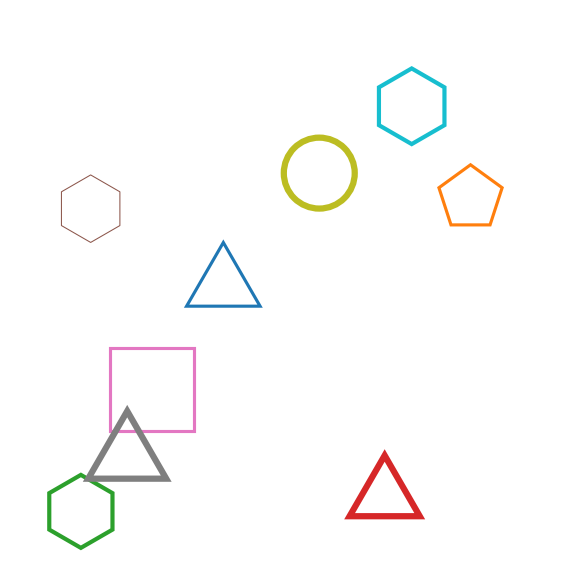[{"shape": "triangle", "thickness": 1.5, "radius": 0.37, "center": [0.387, 0.506]}, {"shape": "pentagon", "thickness": 1.5, "radius": 0.29, "center": [0.815, 0.656]}, {"shape": "hexagon", "thickness": 2, "radius": 0.32, "center": [0.14, 0.114]}, {"shape": "triangle", "thickness": 3, "radius": 0.35, "center": [0.666, 0.14]}, {"shape": "hexagon", "thickness": 0.5, "radius": 0.29, "center": [0.157, 0.638]}, {"shape": "square", "thickness": 1.5, "radius": 0.36, "center": [0.263, 0.325]}, {"shape": "triangle", "thickness": 3, "radius": 0.39, "center": [0.22, 0.209]}, {"shape": "circle", "thickness": 3, "radius": 0.31, "center": [0.553, 0.699]}, {"shape": "hexagon", "thickness": 2, "radius": 0.33, "center": [0.713, 0.815]}]